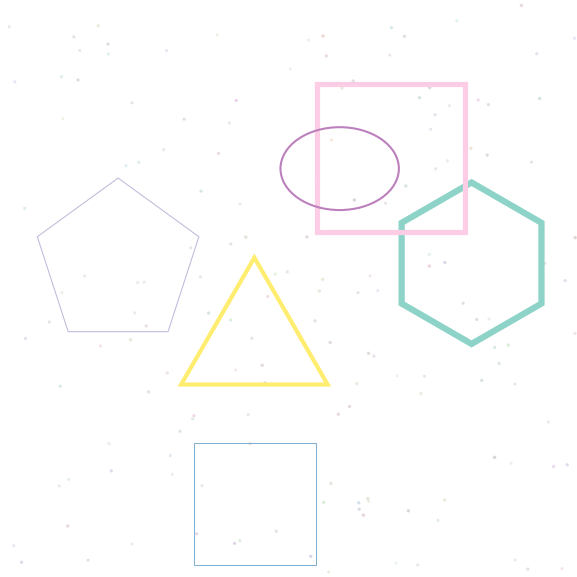[{"shape": "hexagon", "thickness": 3, "radius": 0.7, "center": [0.817, 0.543]}, {"shape": "pentagon", "thickness": 0.5, "radius": 0.74, "center": [0.204, 0.544]}, {"shape": "square", "thickness": 0.5, "radius": 0.53, "center": [0.441, 0.127]}, {"shape": "square", "thickness": 2.5, "radius": 0.64, "center": [0.678, 0.726]}, {"shape": "oval", "thickness": 1, "radius": 0.51, "center": [0.588, 0.707]}, {"shape": "triangle", "thickness": 2, "radius": 0.73, "center": [0.44, 0.407]}]